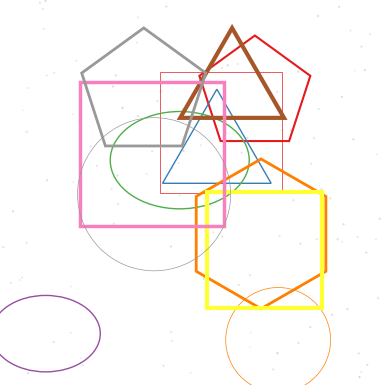[{"shape": "square", "thickness": 0.5, "radius": 0.79, "center": [0.574, 0.657]}, {"shape": "pentagon", "thickness": 1.5, "radius": 0.76, "center": [0.662, 0.756]}, {"shape": "triangle", "thickness": 1, "radius": 0.81, "center": [0.563, 0.605]}, {"shape": "oval", "thickness": 1, "radius": 0.9, "center": [0.467, 0.584]}, {"shape": "oval", "thickness": 1, "radius": 0.71, "center": [0.119, 0.133]}, {"shape": "hexagon", "thickness": 2, "radius": 0.97, "center": [0.678, 0.393]}, {"shape": "circle", "thickness": 0.5, "radius": 0.68, "center": [0.722, 0.117]}, {"shape": "square", "thickness": 3, "radius": 0.75, "center": [0.688, 0.351]}, {"shape": "triangle", "thickness": 3, "radius": 0.78, "center": [0.603, 0.772]}, {"shape": "square", "thickness": 2.5, "radius": 0.93, "center": [0.395, 0.6]}, {"shape": "pentagon", "thickness": 2, "radius": 0.85, "center": [0.373, 0.758]}, {"shape": "circle", "thickness": 0.5, "radius": 0.99, "center": [0.4, 0.495]}]